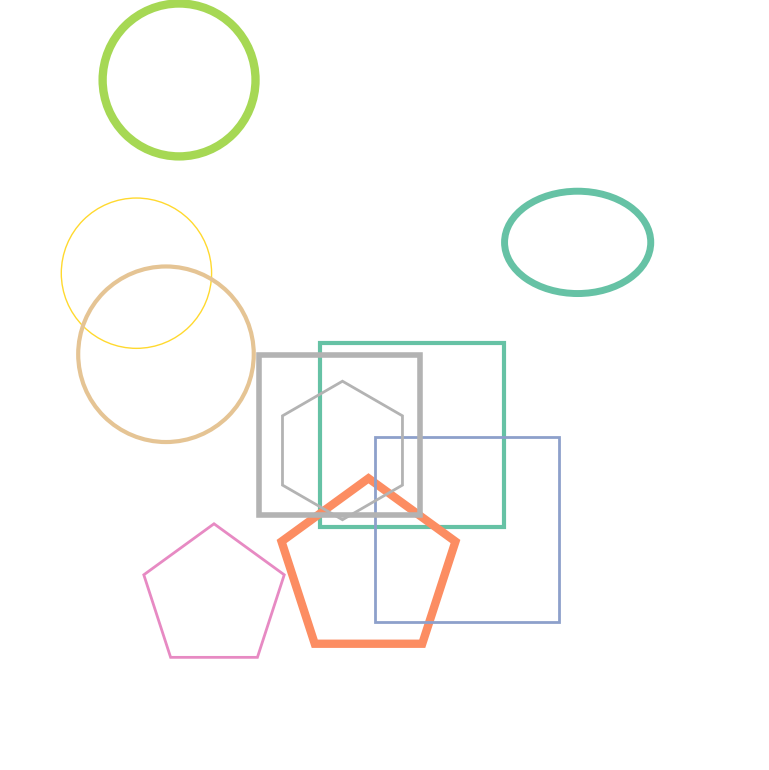[{"shape": "square", "thickness": 1.5, "radius": 0.6, "center": [0.535, 0.436]}, {"shape": "oval", "thickness": 2.5, "radius": 0.47, "center": [0.75, 0.685]}, {"shape": "pentagon", "thickness": 3, "radius": 0.59, "center": [0.479, 0.26]}, {"shape": "square", "thickness": 1, "radius": 0.6, "center": [0.606, 0.312]}, {"shape": "pentagon", "thickness": 1, "radius": 0.48, "center": [0.278, 0.224]}, {"shape": "circle", "thickness": 3, "radius": 0.5, "center": [0.233, 0.896]}, {"shape": "circle", "thickness": 0.5, "radius": 0.49, "center": [0.177, 0.645]}, {"shape": "circle", "thickness": 1.5, "radius": 0.57, "center": [0.216, 0.54]}, {"shape": "hexagon", "thickness": 1, "radius": 0.45, "center": [0.445, 0.415]}, {"shape": "square", "thickness": 2, "radius": 0.52, "center": [0.441, 0.435]}]